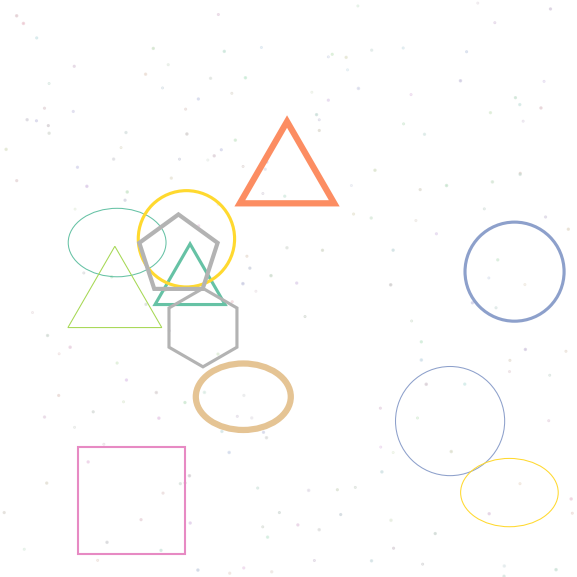[{"shape": "oval", "thickness": 0.5, "radius": 0.42, "center": [0.203, 0.579]}, {"shape": "triangle", "thickness": 1.5, "radius": 0.35, "center": [0.329, 0.507]}, {"shape": "triangle", "thickness": 3, "radius": 0.47, "center": [0.497, 0.694]}, {"shape": "circle", "thickness": 1.5, "radius": 0.43, "center": [0.891, 0.529]}, {"shape": "circle", "thickness": 0.5, "radius": 0.47, "center": [0.779, 0.27]}, {"shape": "square", "thickness": 1, "radius": 0.46, "center": [0.228, 0.133]}, {"shape": "triangle", "thickness": 0.5, "radius": 0.47, "center": [0.199, 0.479]}, {"shape": "oval", "thickness": 0.5, "radius": 0.42, "center": [0.882, 0.146]}, {"shape": "circle", "thickness": 1.5, "radius": 0.42, "center": [0.323, 0.586]}, {"shape": "oval", "thickness": 3, "radius": 0.41, "center": [0.421, 0.312]}, {"shape": "pentagon", "thickness": 2, "radius": 0.36, "center": [0.309, 0.557]}, {"shape": "hexagon", "thickness": 1.5, "radius": 0.34, "center": [0.351, 0.432]}]